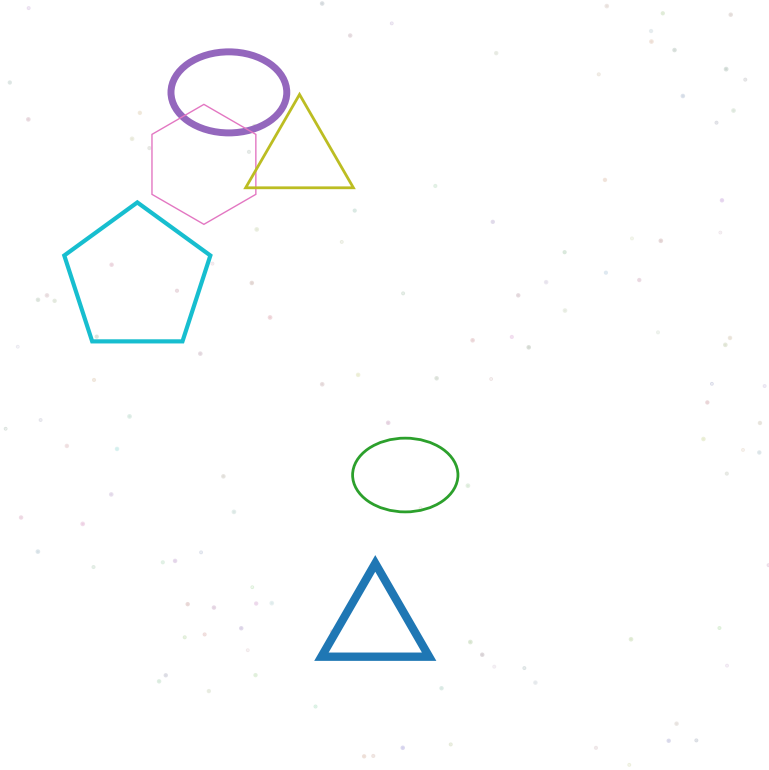[{"shape": "triangle", "thickness": 3, "radius": 0.4, "center": [0.487, 0.188]}, {"shape": "oval", "thickness": 1, "radius": 0.34, "center": [0.526, 0.383]}, {"shape": "oval", "thickness": 2.5, "radius": 0.38, "center": [0.297, 0.88]}, {"shape": "hexagon", "thickness": 0.5, "radius": 0.39, "center": [0.265, 0.787]}, {"shape": "triangle", "thickness": 1, "radius": 0.4, "center": [0.389, 0.797]}, {"shape": "pentagon", "thickness": 1.5, "radius": 0.5, "center": [0.178, 0.637]}]